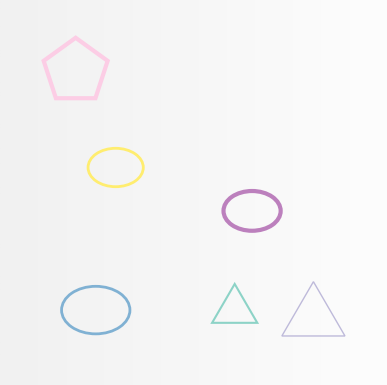[{"shape": "triangle", "thickness": 1.5, "radius": 0.34, "center": [0.606, 0.195]}, {"shape": "triangle", "thickness": 1, "radius": 0.47, "center": [0.809, 0.174]}, {"shape": "oval", "thickness": 2, "radius": 0.44, "center": [0.247, 0.195]}, {"shape": "pentagon", "thickness": 3, "radius": 0.43, "center": [0.195, 0.815]}, {"shape": "oval", "thickness": 3, "radius": 0.37, "center": [0.651, 0.452]}, {"shape": "oval", "thickness": 2, "radius": 0.36, "center": [0.299, 0.565]}]